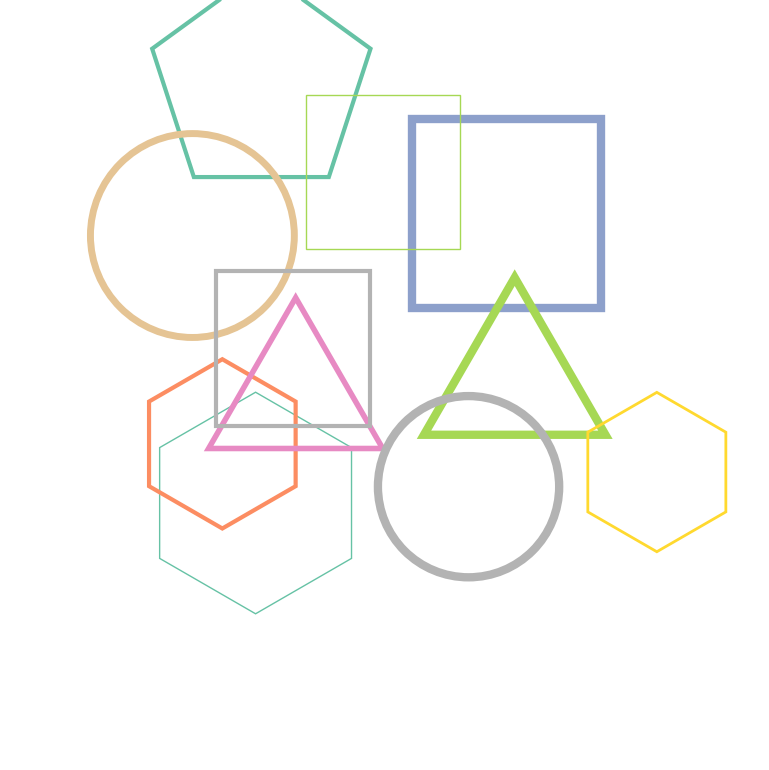[{"shape": "pentagon", "thickness": 1.5, "radius": 0.75, "center": [0.339, 0.891]}, {"shape": "hexagon", "thickness": 0.5, "radius": 0.72, "center": [0.332, 0.347]}, {"shape": "hexagon", "thickness": 1.5, "radius": 0.55, "center": [0.289, 0.424]}, {"shape": "square", "thickness": 3, "radius": 0.61, "center": [0.657, 0.723]}, {"shape": "triangle", "thickness": 2, "radius": 0.65, "center": [0.384, 0.483]}, {"shape": "triangle", "thickness": 3, "radius": 0.68, "center": [0.668, 0.503]}, {"shape": "square", "thickness": 0.5, "radius": 0.5, "center": [0.497, 0.776]}, {"shape": "hexagon", "thickness": 1, "radius": 0.52, "center": [0.853, 0.387]}, {"shape": "circle", "thickness": 2.5, "radius": 0.66, "center": [0.25, 0.694]}, {"shape": "circle", "thickness": 3, "radius": 0.59, "center": [0.609, 0.368]}, {"shape": "square", "thickness": 1.5, "radius": 0.5, "center": [0.381, 0.547]}]